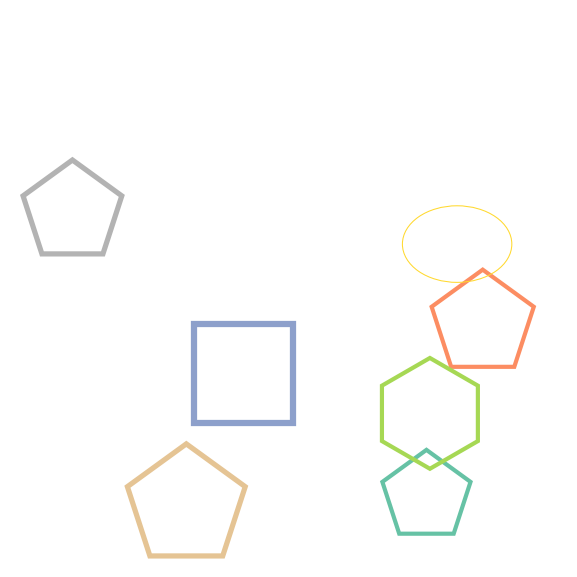[{"shape": "pentagon", "thickness": 2, "radius": 0.4, "center": [0.738, 0.14]}, {"shape": "pentagon", "thickness": 2, "radius": 0.47, "center": [0.836, 0.439]}, {"shape": "square", "thickness": 3, "radius": 0.43, "center": [0.421, 0.352]}, {"shape": "hexagon", "thickness": 2, "radius": 0.48, "center": [0.744, 0.283]}, {"shape": "oval", "thickness": 0.5, "radius": 0.47, "center": [0.792, 0.576]}, {"shape": "pentagon", "thickness": 2.5, "radius": 0.54, "center": [0.323, 0.123]}, {"shape": "pentagon", "thickness": 2.5, "radius": 0.45, "center": [0.125, 0.632]}]